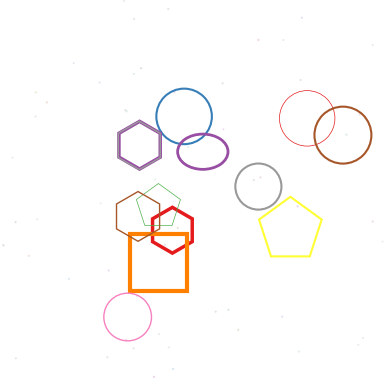[{"shape": "circle", "thickness": 0.5, "radius": 0.36, "center": [0.798, 0.693]}, {"shape": "hexagon", "thickness": 2.5, "radius": 0.3, "center": [0.448, 0.402]}, {"shape": "circle", "thickness": 1.5, "radius": 0.36, "center": [0.478, 0.698]}, {"shape": "pentagon", "thickness": 0.5, "radius": 0.3, "center": [0.411, 0.463]}, {"shape": "oval", "thickness": 2, "radius": 0.33, "center": [0.527, 0.606]}, {"shape": "hexagon", "thickness": 2.5, "radius": 0.31, "center": [0.363, 0.623]}, {"shape": "square", "thickness": 3, "radius": 0.37, "center": [0.411, 0.318]}, {"shape": "pentagon", "thickness": 1.5, "radius": 0.43, "center": [0.754, 0.403]}, {"shape": "circle", "thickness": 1.5, "radius": 0.37, "center": [0.891, 0.649]}, {"shape": "hexagon", "thickness": 1, "radius": 0.32, "center": [0.359, 0.438]}, {"shape": "circle", "thickness": 1, "radius": 0.31, "center": [0.332, 0.177]}, {"shape": "hexagon", "thickness": 1, "radius": 0.31, "center": [0.362, 0.622]}, {"shape": "circle", "thickness": 1.5, "radius": 0.3, "center": [0.671, 0.515]}]